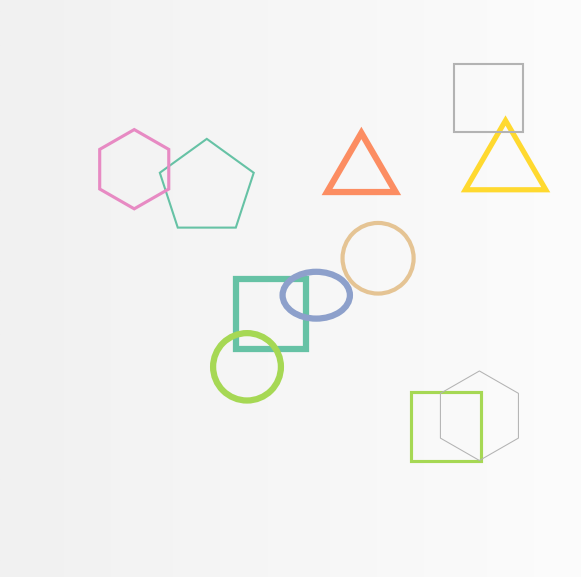[{"shape": "square", "thickness": 3, "radius": 0.3, "center": [0.466, 0.456]}, {"shape": "pentagon", "thickness": 1, "radius": 0.42, "center": [0.356, 0.674]}, {"shape": "triangle", "thickness": 3, "radius": 0.34, "center": [0.622, 0.701]}, {"shape": "oval", "thickness": 3, "radius": 0.29, "center": [0.544, 0.488]}, {"shape": "hexagon", "thickness": 1.5, "radius": 0.34, "center": [0.231, 0.706]}, {"shape": "circle", "thickness": 3, "radius": 0.29, "center": [0.425, 0.364]}, {"shape": "square", "thickness": 1.5, "radius": 0.3, "center": [0.767, 0.261]}, {"shape": "triangle", "thickness": 2.5, "radius": 0.4, "center": [0.87, 0.711]}, {"shape": "circle", "thickness": 2, "radius": 0.31, "center": [0.65, 0.552]}, {"shape": "hexagon", "thickness": 0.5, "radius": 0.39, "center": [0.825, 0.279]}, {"shape": "square", "thickness": 1, "radius": 0.29, "center": [0.84, 0.829]}]